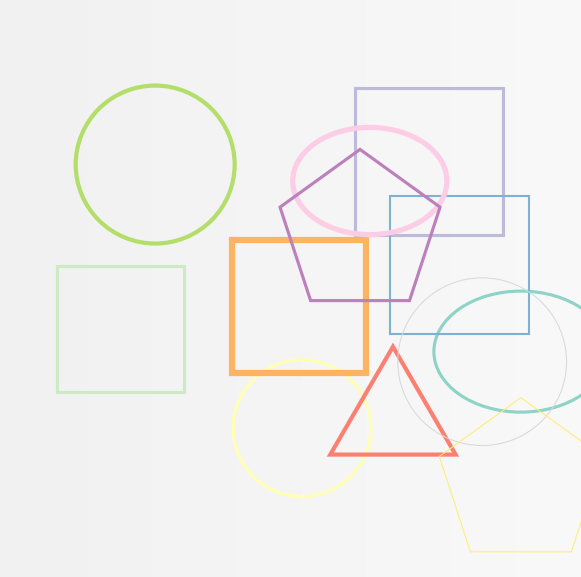[{"shape": "oval", "thickness": 1.5, "radius": 0.75, "center": [0.896, 0.39]}, {"shape": "circle", "thickness": 1.5, "radius": 0.59, "center": [0.52, 0.258]}, {"shape": "square", "thickness": 1.5, "radius": 0.64, "center": [0.737, 0.719]}, {"shape": "triangle", "thickness": 2, "radius": 0.62, "center": [0.676, 0.274]}, {"shape": "square", "thickness": 1, "radius": 0.6, "center": [0.79, 0.541]}, {"shape": "square", "thickness": 3, "radius": 0.58, "center": [0.514, 0.468]}, {"shape": "circle", "thickness": 2, "radius": 0.68, "center": [0.267, 0.714]}, {"shape": "oval", "thickness": 2.5, "radius": 0.66, "center": [0.636, 0.686]}, {"shape": "circle", "thickness": 0.5, "radius": 0.73, "center": [0.829, 0.373]}, {"shape": "pentagon", "thickness": 1.5, "radius": 0.72, "center": [0.619, 0.596]}, {"shape": "square", "thickness": 1.5, "radius": 0.55, "center": [0.207, 0.43]}, {"shape": "pentagon", "thickness": 0.5, "radius": 0.74, "center": [0.896, 0.163]}]